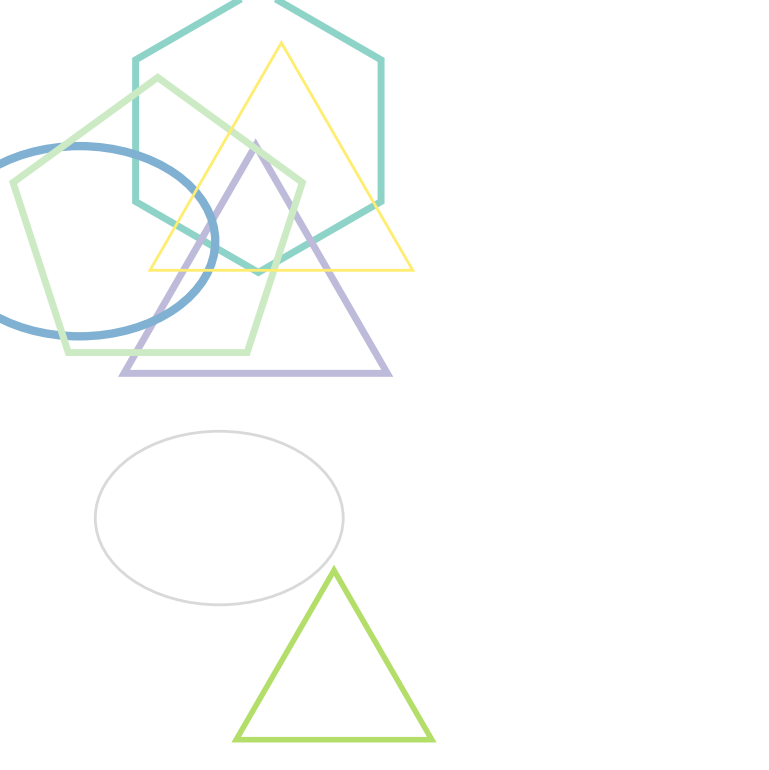[{"shape": "hexagon", "thickness": 2.5, "radius": 0.92, "center": [0.336, 0.83]}, {"shape": "triangle", "thickness": 2.5, "radius": 0.99, "center": [0.332, 0.614]}, {"shape": "oval", "thickness": 3, "radius": 0.88, "center": [0.103, 0.687]}, {"shape": "triangle", "thickness": 2, "radius": 0.73, "center": [0.434, 0.113]}, {"shape": "oval", "thickness": 1, "radius": 0.8, "center": [0.285, 0.327]}, {"shape": "pentagon", "thickness": 2.5, "radius": 0.99, "center": [0.205, 0.702]}, {"shape": "triangle", "thickness": 1, "radius": 0.99, "center": [0.365, 0.747]}]